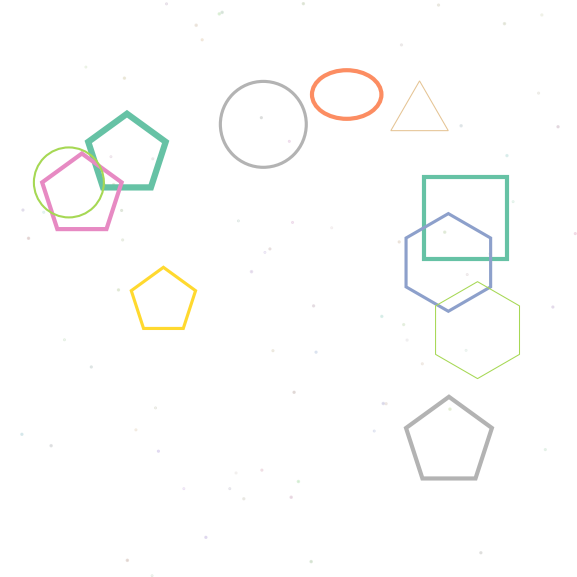[{"shape": "square", "thickness": 2, "radius": 0.36, "center": [0.806, 0.622]}, {"shape": "pentagon", "thickness": 3, "radius": 0.35, "center": [0.22, 0.732]}, {"shape": "oval", "thickness": 2, "radius": 0.3, "center": [0.6, 0.835]}, {"shape": "hexagon", "thickness": 1.5, "radius": 0.42, "center": [0.776, 0.545]}, {"shape": "pentagon", "thickness": 2, "radius": 0.36, "center": [0.142, 0.661]}, {"shape": "circle", "thickness": 1, "radius": 0.3, "center": [0.119, 0.683]}, {"shape": "hexagon", "thickness": 0.5, "radius": 0.42, "center": [0.827, 0.427]}, {"shape": "pentagon", "thickness": 1.5, "radius": 0.29, "center": [0.283, 0.478]}, {"shape": "triangle", "thickness": 0.5, "radius": 0.29, "center": [0.726, 0.802]}, {"shape": "circle", "thickness": 1.5, "radius": 0.37, "center": [0.456, 0.784]}, {"shape": "pentagon", "thickness": 2, "radius": 0.39, "center": [0.777, 0.234]}]